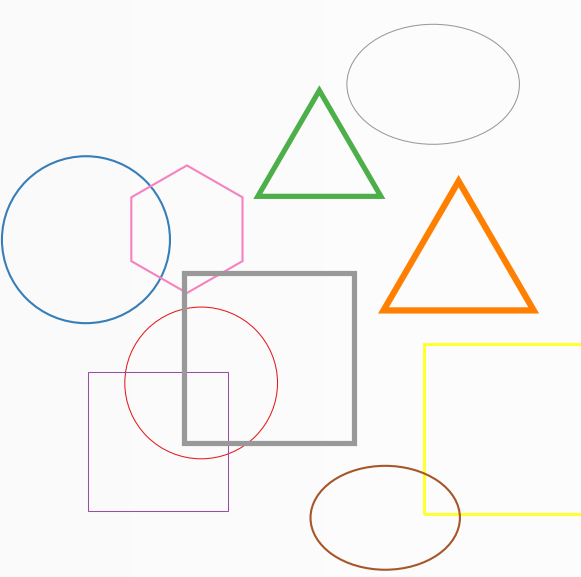[{"shape": "circle", "thickness": 0.5, "radius": 0.66, "center": [0.346, 0.336]}, {"shape": "circle", "thickness": 1, "radius": 0.72, "center": [0.148, 0.584]}, {"shape": "triangle", "thickness": 2.5, "radius": 0.61, "center": [0.549, 0.72]}, {"shape": "square", "thickness": 0.5, "radius": 0.6, "center": [0.272, 0.234]}, {"shape": "triangle", "thickness": 3, "radius": 0.75, "center": [0.789, 0.536]}, {"shape": "square", "thickness": 1.5, "radius": 0.74, "center": [0.877, 0.257]}, {"shape": "oval", "thickness": 1, "radius": 0.64, "center": [0.663, 0.103]}, {"shape": "hexagon", "thickness": 1, "radius": 0.55, "center": [0.322, 0.602]}, {"shape": "oval", "thickness": 0.5, "radius": 0.74, "center": [0.745, 0.853]}, {"shape": "square", "thickness": 2.5, "radius": 0.73, "center": [0.463, 0.379]}]